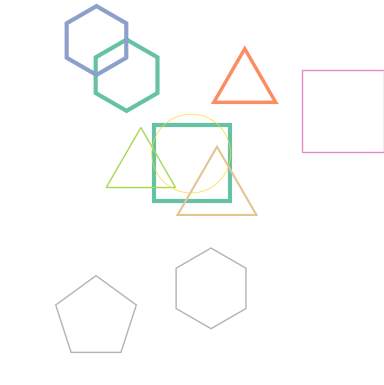[{"shape": "hexagon", "thickness": 3, "radius": 0.46, "center": [0.329, 0.805]}, {"shape": "square", "thickness": 3, "radius": 0.49, "center": [0.499, 0.576]}, {"shape": "triangle", "thickness": 2.5, "radius": 0.46, "center": [0.636, 0.781]}, {"shape": "hexagon", "thickness": 3, "radius": 0.45, "center": [0.251, 0.895]}, {"shape": "square", "thickness": 1, "radius": 0.53, "center": [0.892, 0.711]}, {"shape": "triangle", "thickness": 1, "radius": 0.52, "center": [0.366, 0.565]}, {"shape": "circle", "thickness": 0.5, "radius": 0.51, "center": [0.497, 0.601]}, {"shape": "triangle", "thickness": 1.5, "radius": 0.59, "center": [0.564, 0.501]}, {"shape": "pentagon", "thickness": 1, "radius": 0.55, "center": [0.249, 0.174]}, {"shape": "hexagon", "thickness": 1, "radius": 0.52, "center": [0.548, 0.251]}]